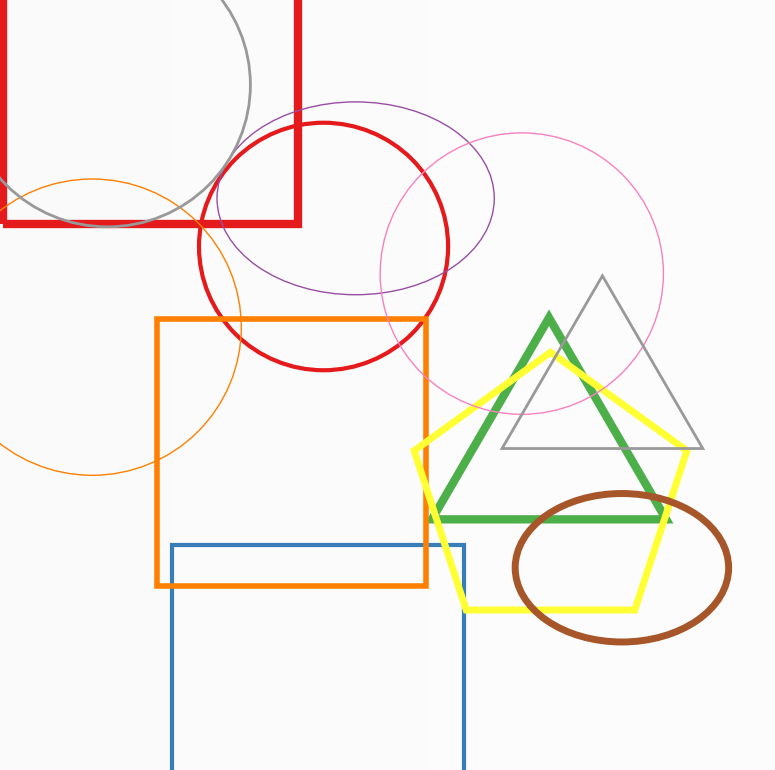[{"shape": "square", "thickness": 3, "radius": 0.95, "center": [0.195, 0.899]}, {"shape": "circle", "thickness": 1.5, "radius": 0.8, "center": [0.417, 0.68]}, {"shape": "square", "thickness": 1.5, "radius": 0.94, "center": [0.411, 0.104]}, {"shape": "triangle", "thickness": 3, "radius": 0.87, "center": [0.708, 0.413]}, {"shape": "oval", "thickness": 0.5, "radius": 0.89, "center": [0.459, 0.742]}, {"shape": "square", "thickness": 2, "radius": 0.86, "center": [0.376, 0.412]}, {"shape": "circle", "thickness": 0.5, "radius": 0.96, "center": [0.119, 0.575]}, {"shape": "pentagon", "thickness": 2.5, "radius": 0.93, "center": [0.71, 0.357]}, {"shape": "oval", "thickness": 2.5, "radius": 0.69, "center": [0.802, 0.263]}, {"shape": "circle", "thickness": 0.5, "radius": 0.91, "center": [0.673, 0.645]}, {"shape": "triangle", "thickness": 1, "radius": 0.75, "center": [0.777, 0.492]}, {"shape": "circle", "thickness": 1, "radius": 0.92, "center": [0.139, 0.89]}]